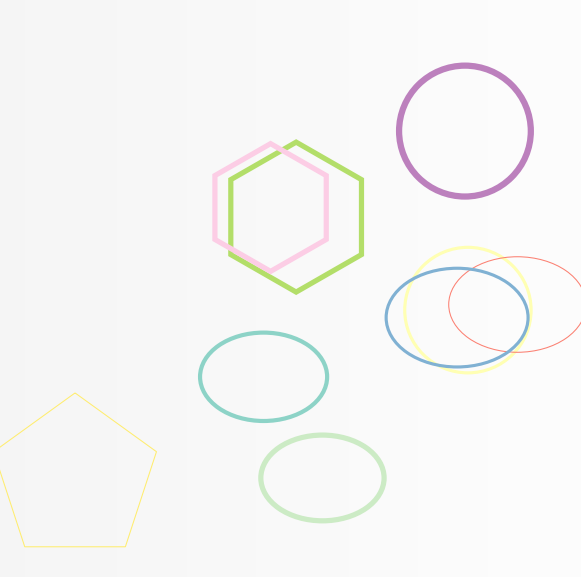[{"shape": "oval", "thickness": 2, "radius": 0.55, "center": [0.453, 0.347]}, {"shape": "circle", "thickness": 1.5, "radius": 0.54, "center": [0.805, 0.462]}, {"shape": "oval", "thickness": 0.5, "radius": 0.59, "center": [0.89, 0.472]}, {"shape": "oval", "thickness": 1.5, "radius": 0.61, "center": [0.786, 0.449]}, {"shape": "hexagon", "thickness": 2.5, "radius": 0.65, "center": [0.509, 0.623]}, {"shape": "hexagon", "thickness": 2.5, "radius": 0.55, "center": [0.466, 0.64]}, {"shape": "circle", "thickness": 3, "radius": 0.57, "center": [0.8, 0.772]}, {"shape": "oval", "thickness": 2.5, "radius": 0.53, "center": [0.555, 0.172]}, {"shape": "pentagon", "thickness": 0.5, "radius": 0.74, "center": [0.129, 0.171]}]